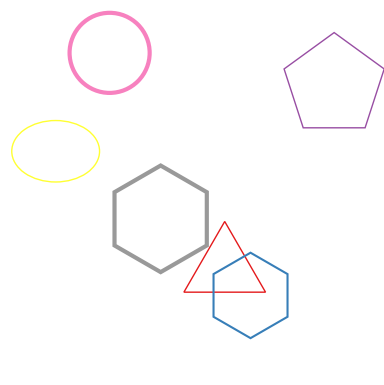[{"shape": "triangle", "thickness": 1, "radius": 0.61, "center": [0.584, 0.302]}, {"shape": "hexagon", "thickness": 1.5, "radius": 0.55, "center": [0.651, 0.233]}, {"shape": "pentagon", "thickness": 1, "radius": 0.68, "center": [0.868, 0.779]}, {"shape": "oval", "thickness": 1, "radius": 0.57, "center": [0.145, 0.607]}, {"shape": "circle", "thickness": 3, "radius": 0.52, "center": [0.285, 0.863]}, {"shape": "hexagon", "thickness": 3, "radius": 0.69, "center": [0.417, 0.432]}]